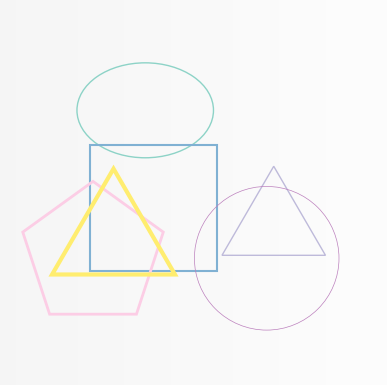[{"shape": "oval", "thickness": 1, "radius": 0.88, "center": [0.375, 0.713]}, {"shape": "triangle", "thickness": 1, "radius": 0.77, "center": [0.706, 0.414]}, {"shape": "square", "thickness": 1.5, "radius": 0.82, "center": [0.396, 0.46]}, {"shape": "pentagon", "thickness": 2, "radius": 0.95, "center": [0.24, 0.338]}, {"shape": "circle", "thickness": 0.5, "radius": 0.93, "center": [0.688, 0.329]}, {"shape": "triangle", "thickness": 3, "radius": 0.92, "center": [0.293, 0.379]}]